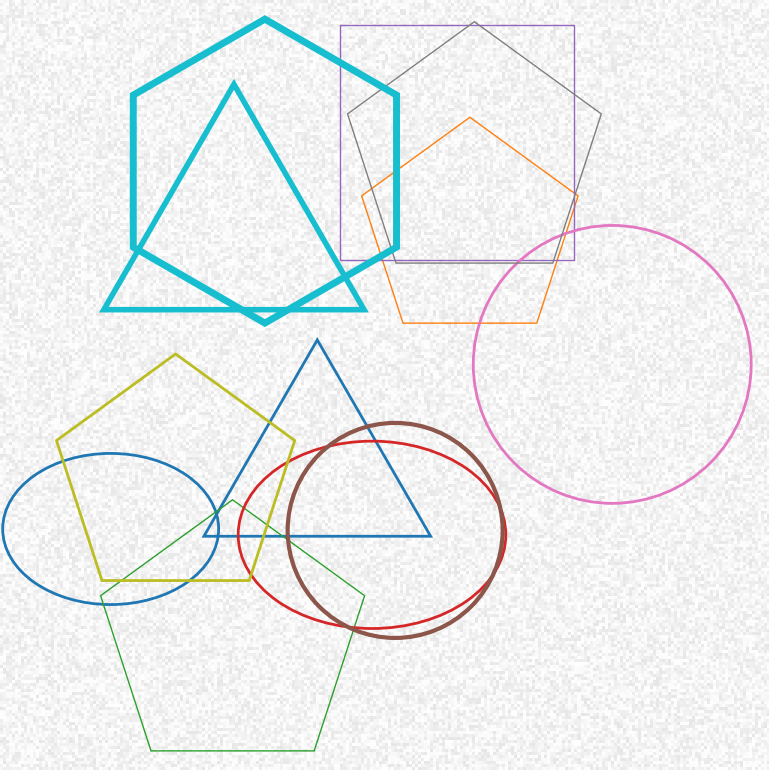[{"shape": "triangle", "thickness": 1, "radius": 0.85, "center": [0.412, 0.389]}, {"shape": "oval", "thickness": 1, "radius": 0.7, "center": [0.144, 0.313]}, {"shape": "pentagon", "thickness": 0.5, "radius": 0.74, "center": [0.61, 0.7]}, {"shape": "pentagon", "thickness": 0.5, "radius": 0.9, "center": [0.302, 0.171]}, {"shape": "oval", "thickness": 1, "radius": 0.87, "center": [0.483, 0.305]}, {"shape": "square", "thickness": 0.5, "radius": 0.76, "center": [0.593, 0.815]}, {"shape": "circle", "thickness": 1.5, "radius": 0.7, "center": [0.513, 0.311]}, {"shape": "circle", "thickness": 1, "radius": 0.9, "center": [0.795, 0.527]}, {"shape": "pentagon", "thickness": 0.5, "radius": 0.87, "center": [0.616, 0.799]}, {"shape": "pentagon", "thickness": 1, "radius": 0.81, "center": [0.228, 0.378]}, {"shape": "triangle", "thickness": 2, "radius": 0.98, "center": [0.304, 0.695]}, {"shape": "hexagon", "thickness": 2.5, "radius": 0.99, "center": [0.344, 0.778]}]